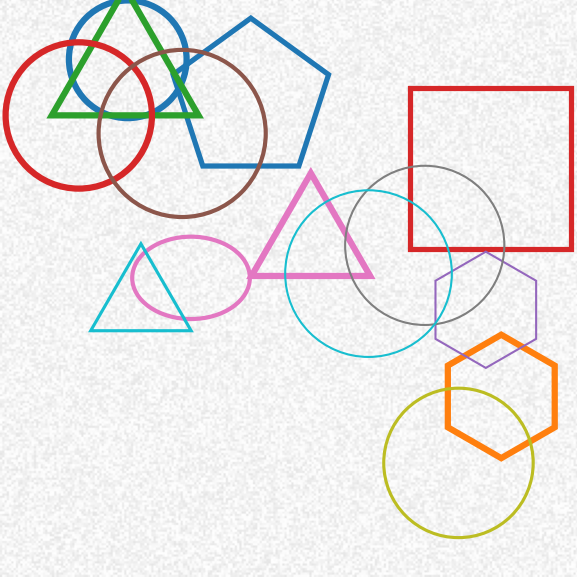[{"shape": "pentagon", "thickness": 2.5, "radius": 0.71, "center": [0.434, 0.826]}, {"shape": "circle", "thickness": 3, "radius": 0.51, "center": [0.221, 0.896]}, {"shape": "hexagon", "thickness": 3, "radius": 0.53, "center": [0.868, 0.313]}, {"shape": "triangle", "thickness": 3, "radius": 0.73, "center": [0.217, 0.873]}, {"shape": "square", "thickness": 2.5, "radius": 0.7, "center": [0.849, 0.707]}, {"shape": "circle", "thickness": 3, "radius": 0.63, "center": [0.136, 0.799]}, {"shape": "hexagon", "thickness": 1, "radius": 0.5, "center": [0.841, 0.463]}, {"shape": "circle", "thickness": 2, "radius": 0.72, "center": [0.315, 0.768]}, {"shape": "oval", "thickness": 2, "radius": 0.51, "center": [0.331, 0.518]}, {"shape": "triangle", "thickness": 3, "radius": 0.59, "center": [0.538, 0.581]}, {"shape": "circle", "thickness": 1, "radius": 0.69, "center": [0.735, 0.574]}, {"shape": "circle", "thickness": 1.5, "radius": 0.65, "center": [0.794, 0.198]}, {"shape": "circle", "thickness": 1, "radius": 0.72, "center": [0.638, 0.525]}, {"shape": "triangle", "thickness": 1.5, "radius": 0.5, "center": [0.244, 0.477]}]